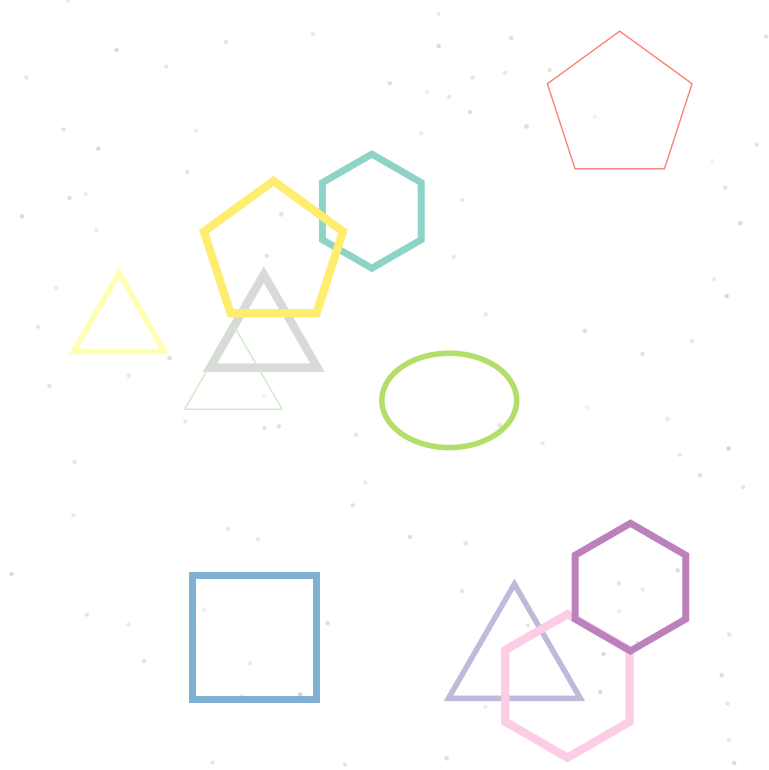[{"shape": "hexagon", "thickness": 2.5, "radius": 0.37, "center": [0.483, 0.726]}, {"shape": "triangle", "thickness": 2, "radius": 0.34, "center": [0.154, 0.578]}, {"shape": "triangle", "thickness": 2, "radius": 0.49, "center": [0.668, 0.143]}, {"shape": "pentagon", "thickness": 0.5, "radius": 0.49, "center": [0.805, 0.861]}, {"shape": "square", "thickness": 2.5, "radius": 0.4, "center": [0.33, 0.172]}, {"shape": "oval", "thickness": 2, "radius": 0.44, "center": [0.583, 0.48]}, {"shape": "hexagon", "thickness": 3, "radius": 0.47, "center": [0.737, 0.109]}, {"shape": "triangle", "thickness": 3, "radius": 0.4, "center": [0.343, 0.563]}, {"shape": "hexagon", "thickness": 2.5, "radius": 0.41, "center": [0.819, 0.238]}, {"shape": "triangle", "thickness": 0.5, "radius": 0.37, "center": [0.303, 0.505]}, {"shape": "pentagon", "thickness": 3, "radius": 0.47, "center": [0.355, 0.67]}]